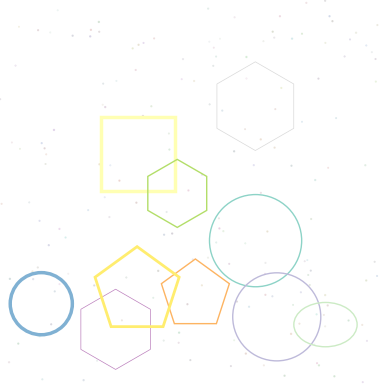[{"shape": "circle", "thickness": 1, "radius": 0.6, "center": [0.664, 0.375]}, {"shape": "square", "thickness": 2.5, "radius": 0.48, "center": [0.358, 0.601]}, {"shape": "circle", "thickness": 1, "radius": 0.57, "center": [0.719, 0.177]}, {"shape": "circle", "thickness": 2.5, "radius": 0.4, "center": [0.107, 0.211]}, {"shape": "pentagon", "thickness": 1, "radius": 0.46, "center": [0.507, 0.234]}, {"shape": "hexagon", "thickness": 1, "radius": 0.44, "center": [0.46, 0.498]}, {"shape": "hexagon", "thickness": 0.5, "radius": 0.58, "center": [0.663, 0.724]}, {"shape": "hexagon", "thickness": 0.5, "radius": 0.52, "center": [0.3, 0.145]}, {"shape": "oval", "thickness": 1, "radius": 0.41, "center": [0.845, 0.157]}, {"shape": "pentagon", "thickness": 2, "radius": 0.57, "center": [0.356, 0.245]}]